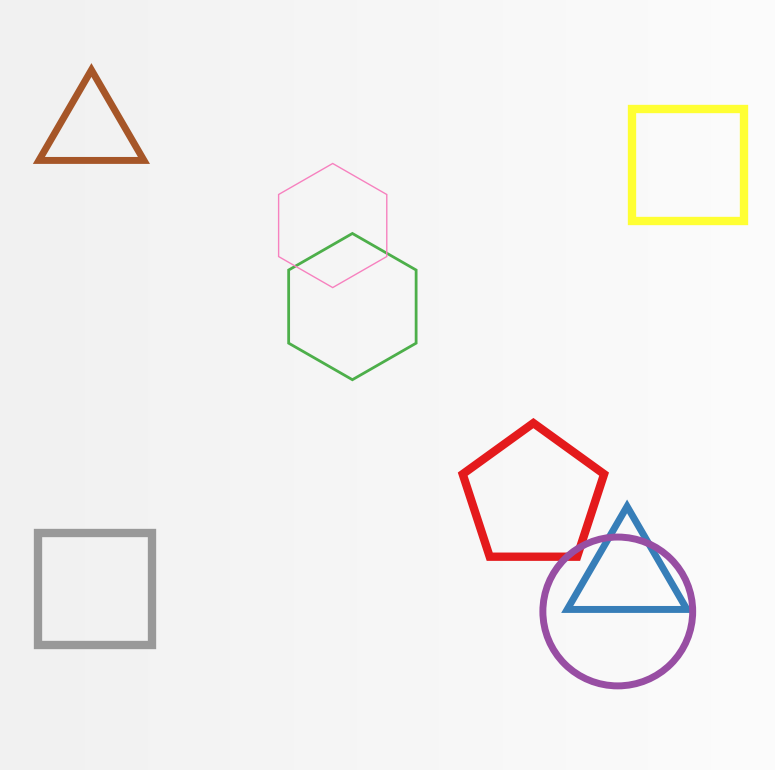[{"shape": "pentagon", "thickness": 3, "radius": 0.48, "center": [0.688, 0.355]}, {"shape": "triangle", "thickness": 2.5, "radius": 0.45, "center": [0.809, 0.253]}, {"shape": "hexagon", "thickness": 1, "radius": 0.47, "center": [0.455, 0.602]}, {"shape": "circle", "thickness": 2.5, "radius": 0.48, "center": [0.797, 0.206]}, {"shape": "square", "thickness": 3, "radius": 0.36, "center": [0.888, 0.786]}, {"shape": "triangle", "thickness": 2.5, "radius": 0.39, "center": [0.118, 0.831]}, {"shape": "hexagon", "thickness": 0.5, "radius": 0.4, "center": [0.429, 0.707]}, {"shape": "square", "thickness": 3, "radius": 0.37, "center": [0.123, 0.235]}]